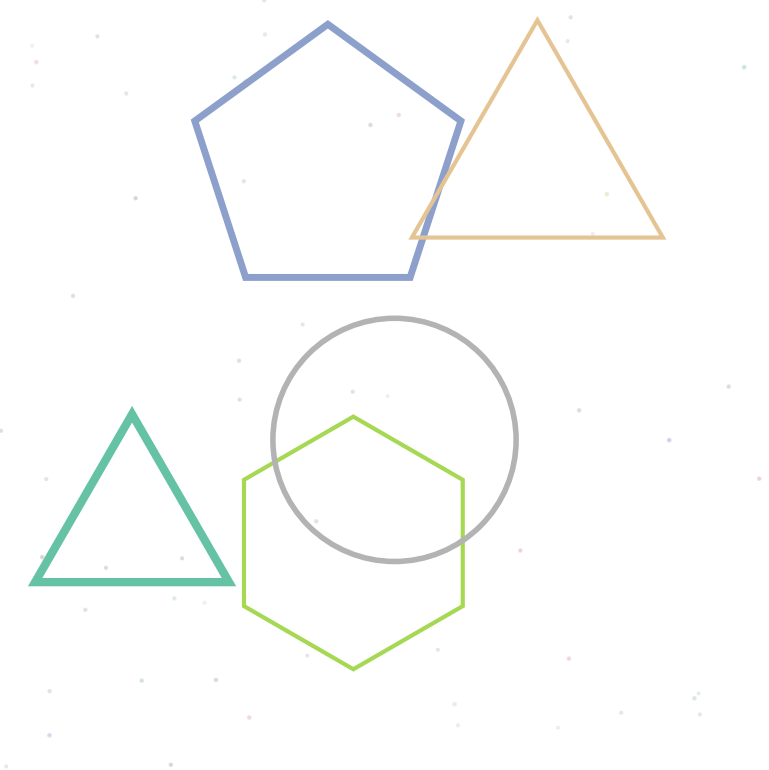[{"shape": "triangle", "thickness": 3, "radius": 0.73, "center": [0.172, 0.317]}, {"shape": "pentagon", "thickness": 2.5, "radius": 0.91, "center": [0.426, 0.787]}, {"shape": "hexagon", "thickness": 1.5, "radius": 0.82, "center": [0.459, 0.295]}, {"shape": "triangle", "thickness": 1.5, "radius": 0.94, "center": [0.698, 0.786]}, {"shape": "circle", "thickness": 2, "radius": 0.79, "center": [0.512, 0.429]}]